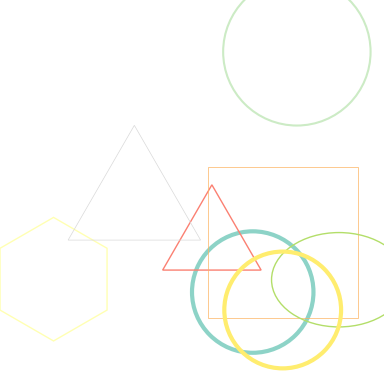[{"shape": "circle", "thickness": 3, "radius": 0.79, "center": [0.656, 0.241]}, {"shape": "hexagon", "thickness": 1, "radius": 0.8, "center": [0.139, 0.275]}, {"shape": "triangle", "thickness": 1, "radius": 0.74, "center": [0.55, 0.372]}, {"shape": "square", "thickness": 0.5, "radius": 0.98, "center": [0.735, 0.371]}, {"shape": "oval", "thickness": 1, "radius": 0.88, "center": [0.88, 0.273]}, {"shape": "triangle", "thickness": 0.5, "radius": 0.99, "center": [0.349, 0.476]}, {"shape": "circle", "thickness": 1.5, "radius": 0.96, "center": [0.771, 0.865]}, {"shape": "circle", "thickness": 3, "radius": 0.76, "center": [0.734, 0.195]}]